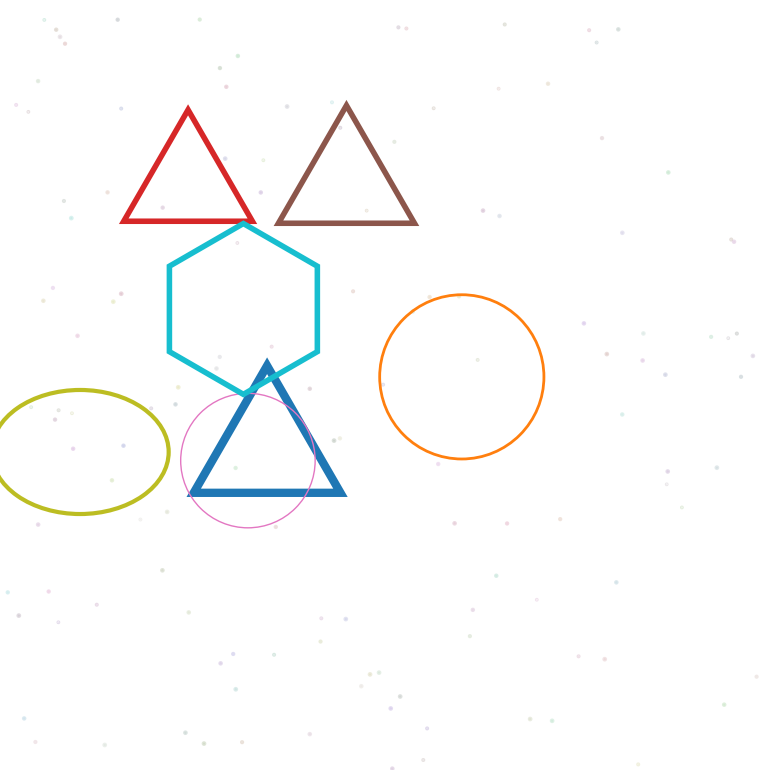[{"shape": "triangle", "thickness": 3, "radius": 0.55, "center": [0.347, 0.415]}, {"shape": "circle", "thickness": 1, "radius": 0.53, "center": [0.6, 0.511]}, {"shape": "triangle", "thickness": 2, "radius": 0.48, "center": [0.244, 0.761]}, {"shape": "triangle", "thickness": 2, "radius": 0.51, "center": [0.45, 0.761]}, {"shape": "circle", "thickness": 0.5, "radius": 0.44, "center": [0.322, 0.402]}, {"shape": "oval", "thickness": 1.5, "radius": 0.58, "center": [0.104, 0.413]}, {"shape": "hexagon", "thickness": 2, "radius": 0.55, "center": [0.316, 0.599]}]